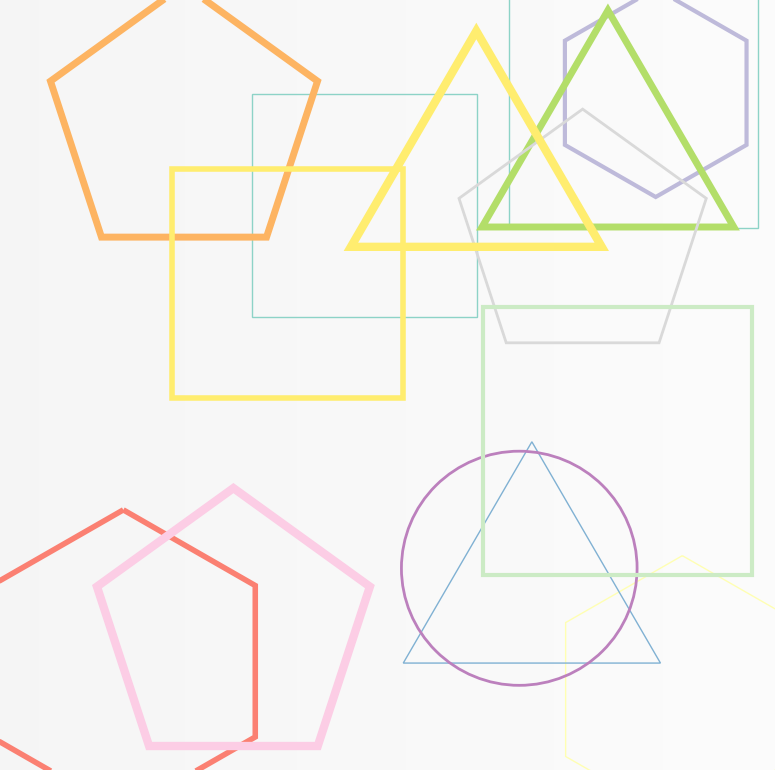[{"shape": "square", "thickness": 0.5, "radius": 0.8, "center": [0.817, 0.865]}, {"shape": "square", "thickness": 0.5, "radius": 0.72, "center": [0.47, 0.734]}, {"shape": "hexagon", "thickness": 0.5, "radius": 0.87, "center": [0.88, 0.104]}, {"shape": "hexagon", "thickness": 1.5, "radius": 0.68, "center": [0.846, 0.879]}, {"shape": "hexagon", "thickness": 2, "radius": 0.98, "center": [0.159, 0.141]}, {"shape": "triangle", "thickness": 0.5, "radius": 0.96, "center": [0.686, 0.235]}, {"shape": "pentagon", "thickness": 2.5, "radius": 0.91, "center": [0.237, 0.839]}, {"shape": "triangle", "thickness": 2.5, "radius": 0.94, "center": [0.784, 0.799]}, {"shape": "pentagon", "thickness": 3, "radius": 0.93, "center": [0.301, 0.181]}, {"shape": "pentagon", "thickness": 1, "radius": 0.84, "center": [0.752, 0.691]}, {"shape": "circle", "thickness": 1, "radius": 0.76, "center": [0.67, 0.262]}, {"shape": "square", "thickness": 1.5, "radius": 0.87, "center": [0.797, 0.428]}, {"shape": "square", "thickness": 2, "radius": 0.74, "center": [0.371, 0.632]}, {"shape": "triangle", "thickness": 3, "radius": 0.93, "center": [0.615, 0.773]}]